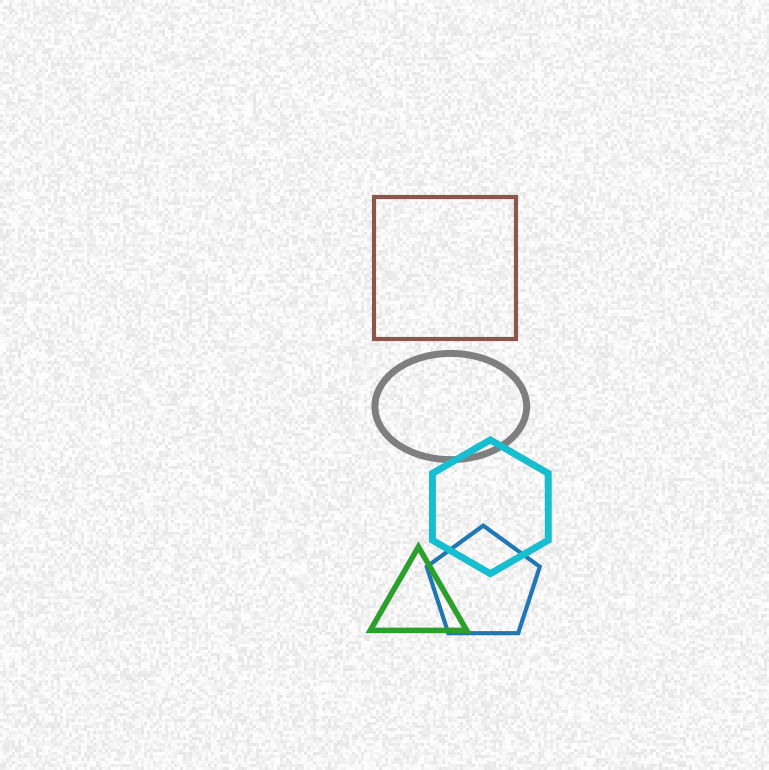[{"shape": "pentagon", "thickness": 1.5, "radius": 0.39, "center": [0.628, 0.24]}, {"shape": "triangle", "thickness": 2, "radius": 0.36, "center": [0.543, 0.217]}, {"shape": "square", "thickness": 1.5, "radius": 0.46, "center": [0.578, 0.652]}, {"shape": "oval", "thickness": 2.5, "radius": 0.49, "center": [0.585, 0.472]}, {"shape": "hexagon", "thickness": 2.5, "radius": 0.43, "center": [0.637, 0.342]}]